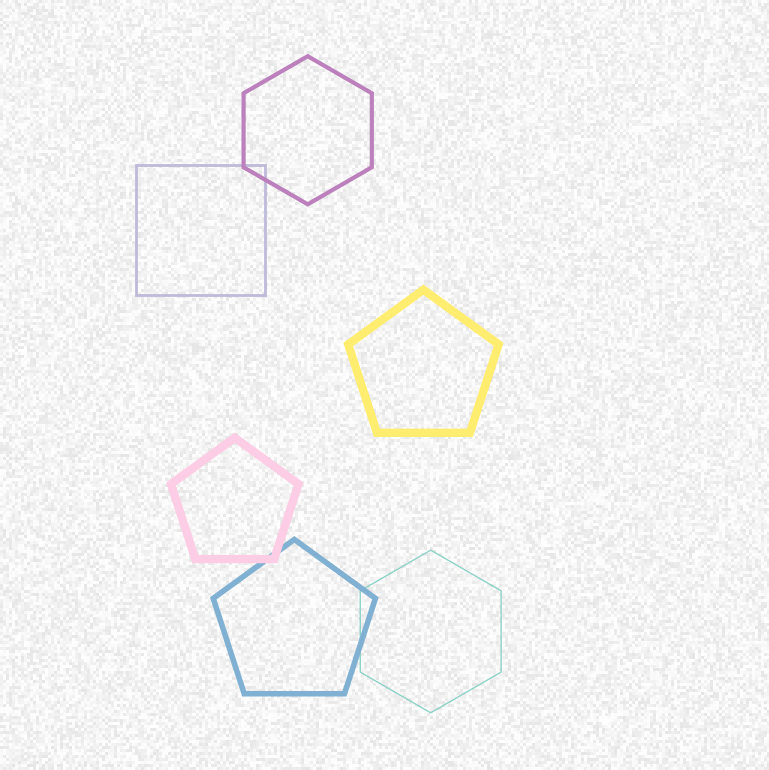[{"shape": "hexagon", "thickness": 0.5, "radius": 0.53, "center": [0.559, 0.18]}, {"shape": "square", "thickness": 1, "radius": 0.42, "center": [0.261, 0.701]}, {"shape": "pentagon", "thickness": 2, "radius": 0.55, "center": [0.382, 0.189]}, {"shape": "pentagon", "thickness": 3, "radius": 0.44, "center": [0.305, 0.344]}, {"shape": "hexagon", "thickness": 1.5, "radius": 0.48, "center": [0.4, 0.831]}, {"shape": "pentagon", "thickness": 3, "radius": 0.51, "center": [0.55, 0.521]}]